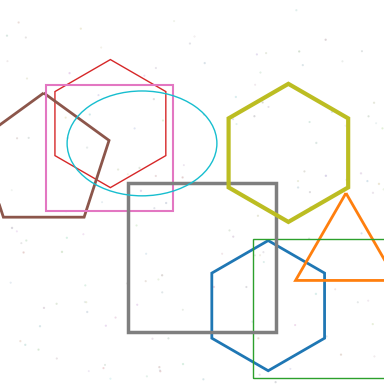[{"shape": "hexagon", "thickness": 2, "radius": 0.85, "center": [0.697, 0.206]}, {"shape": "triangle", "thickness": 2, "radius": 0.76, "center": [0.899, 0.347]}, {"shape": "square", "thickness": 1, "radius": 0.9, "center": [0.837, 0.2]}, {"shape": "hexagon", "thickness": 1, "radius": 0.83, "center": [0.287, 0.679]}, {"shape": "pentagon", "thickness": 2, "radius": 0.89, "center": [0.114, 0.58]}, {"shape": "square", "thickness": 1.5, "radius": 0.82, "center": [0.284, 0.616]}, {"shape": "square", "thickness": 2.5, "radius": 0.96, "center": [0.524, 0.331]}, {"shape": "hexagon", "thickness": 3, "radius": 0.9, "center": [0.749, 0.603]}, {"shape": "oval", "thickness": 1, "radius": 0.97, "center": [0.369, 0.628]}]